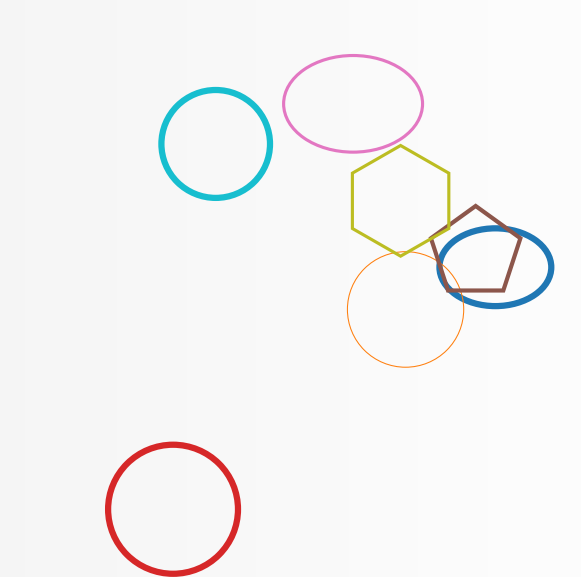[{"shape": "oval", "thickness": 3, "radius": 0.48, "center": [0.852, 0.536]}, {"shape": "circle", "thickness": 0.5, "radius": 0.5, "center": [0.698, 0.463]}, {"shape": "circle", "thickness": 3, "radius": 0.56, "center": [0.298, 0.117]}, {"shape": "pentagon", "thickness": 2, "radius": 0.4, "center": [0.818, 0.562]}, {"shape": "oval", "thickness": 1.5, "radius": 0.6, "center": [0.607, 0.819]}, {"shape": "hexagon", "thickness": 1.5, "radius": 0.48, "center": [0.689, 0.651]}, {"shape": "circle", "thickness": 3, "radius": 0.47, "center": [0.371, 0.75]}]